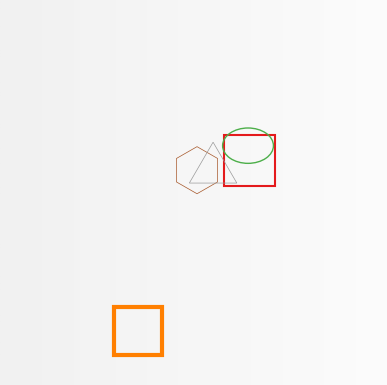[{"shape": "square", "thickness": 1.5, "radius": 0.33, "center": [0.644, 0.583]}, {"shape": "oval", "thickness": 1, "radius": 0.33, "center": [0.64, 0.622]}, {"shape": "square", "thickness": 3, "radius": 0.31, "center": [0.356, 0.141]}, {"shape": "hexagon", "thickness": 0.5, "radius": 0.31, "center": [0.508, 0.558]}, {"shape": "triangle", "thickness": 0.5, "radius": 0.35, "center": [0.55, 0.56]}]